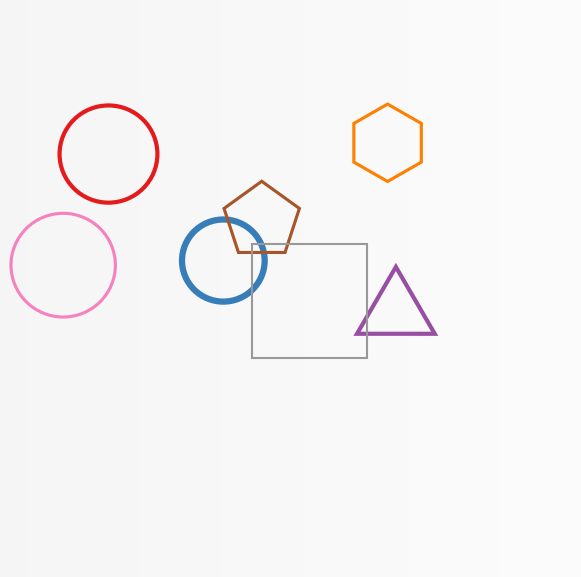[{"shape": "circle", "thickness": 2, "radius": 0.42, "center": [0.187, 0.732]}, {"shape": "circle", "thickness": 3, "radius": 0.36, "center": [0.384, 0.548]}, {"shape": "triangle", "thickness": 2, "radius": 0.39, "center": [0.681, 0.46]}, {"shape": "hexagon", "thickness": 1.5, "radius": 0.34, "center": [0.667, 0.752]}, {"shape": "pentagon", "thickness": 1.5, "radius": 0.34, "center": [0.45, 0.617]}, {"shape": "circle", "thickness": 1.5, "radius": 0.45, "center": [0.109, 0.54]}, {"shape": "square", "thickness": 1, "radius": 0.49, "center": [0.533, 0.478]}]